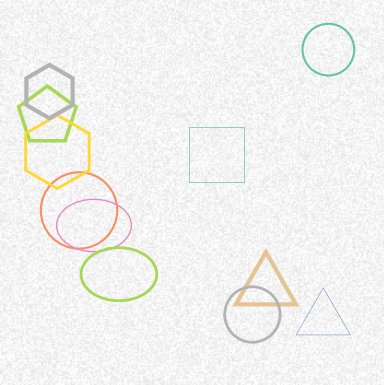[{"shape": "circle", "thickness": 1.5, "radius": 0.34, "center": [0.853, 0.871]}, {"shape": "square", "thickness": 0.5, "radius": 0.36, "center": [0.562, 0.599]}, {"shape": "circle", "thickness": 1.5, "radius": 0.5, "center": [0.205, 0.453]}, {"shape": "triangle", "thickness": 0.5, "radius": 0.41, "center": [0.84, 0.171]}, {"shape": "oval", "thickness": 1, "radius": 0.49, "center": [0.244, 0.414]}, {"shape": "pentagon", "thickness": 2.5, "radius": 0.39, "center": [0.123, 0.698]}, {"shape": "oval", "thickness": 2, "radius": 0.49, "center": [0.309, 0.288]}, {"shape": "hexagon", "thickness": 2, "radius": 0.48, "center": [0.149, 0.606]}, {"shape": "triangle", "thickness": 3, "radius": 0.45, "center": [0.691, 0.255]}, {"shape": "circle", "thickness": 2, "radius": 0.36, "center": [0.656, 0.183]}, {"shape": "hexagon", "thickness": 3, "radius": 0.35, "center": [0.129, 0.762]}]